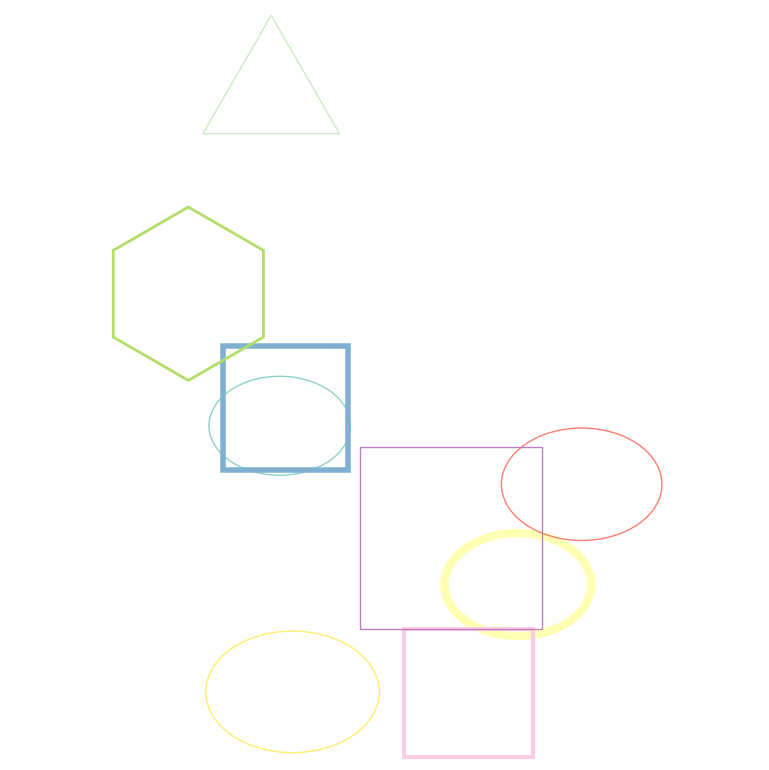[{"shape": "oval", "thickness": 0.5, "radius": 0.46, "center": [0.363, 0.447]}, {"shape": "oval", "thickness": 3, "radius": 0.48, "center": [0.673, 0.241]}, {"shape": "oval", "thickness": 0.5, "radius": 0.52, "center": [0.755, 0.371]}, {"shape": "square", "thickness": 2, "radius": 0.4, "center": [0.371, 0.47]}, {"shape": "hexagon", "thickness": 1, "radius": 0.56, "center": [0.245, 0.619]}, {"shape": "square", "thickness": 1.5, "radius": 0.42, "center": [0.608, 0.1]}, {"shape": "square", "thickness": 0.5, "radius": 0.59, "center": [0.586, 0.301]}, {"shape": "triangle", "thickness": 0.5, "radius": 0.51, "center": [0.352, 0.878]}, {"shape": "oval", "thickness": 0.5, "radius": 0.56, "center": [0.38, 0.101]}]